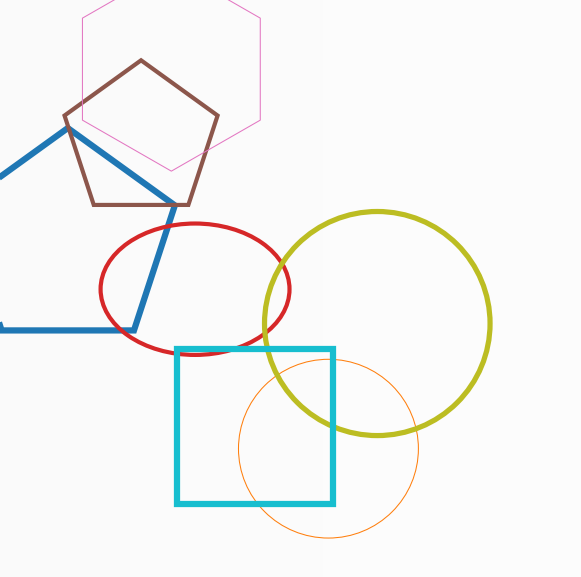[{"shape": "pentagon", "thickness": 3, "radius": 0.97, "center": [0.117, 0.584]}, {"shape": "circle", "thickness": 0.5, "radius": 0.77, "center": [0.565, 0.222]}, {"shape": "oval", "thickness": 2, "radius": 0.81, "center": [0.336, 0.498]}, {"shape": "pentagon", "thickness": 2, "radius": 0.69, "center": [0.243, 0.756]}, {"shape": "hexagon", "thickness": 0.5, "radius": 0.88, "center": [0.295, 0.879]}, {"shape": "circle", "thickness": 2.5, "radius": 0.97, "center": [0.649, 0.439]}, {"shape": "square", "thickness": 3, "radius": 0.67, "center": [0.439, 0.261]}]